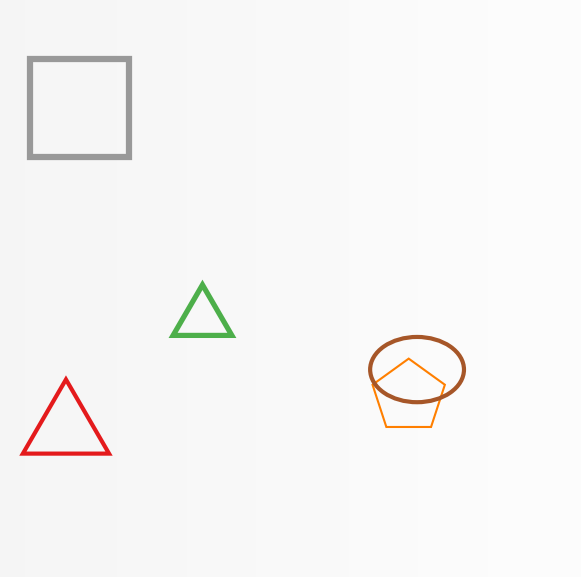[{"shape": "triangle", "thickness": 2, "radius": 0.43, "center": [0.113, 0.256]}, {"shape": "triangle", "thickness": 2.5, "radius": 0.29, "center": [0.348, 0.448]}, {"shape": "pentagon", "thickness": 1, "radius": 0.33, "center": [0.703, 0.313]}, {"shape": "oval", "thickness": 2, "radius": 0.4, "center": [0.718, 0.359]}, {"shape": "square", "thickness": 3, "radius": 0.42, "center": [0.137, 0.812]}]